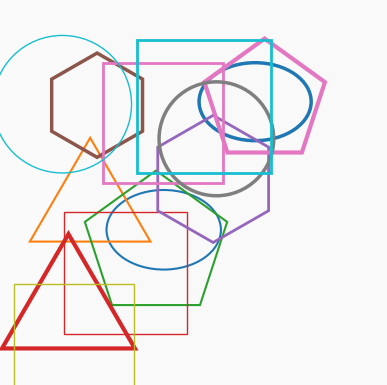[{"shape": "oval", "thickness": 2.5, "radius": 0.72, "center": [0.658, 0.736]}, {"shape": "oval", "thickness": 1.5, "radius": 0.74, "center": [0.423, 0.403]}, {"shape": "triangle", "thickness": 1.5, "radius": 0.9, "center": [0.233, 0.462]}, {"shape": "pentagon", "thickness": 1.5, "radius": 0.97, "center": [0.403, 0.364]}, {"shape": "square", "thickness": 1, "radius": 0.79, "center": [0.324, 0.29]}, {"shape": "triangle", "thickness": 3, "radius": 0.99, "center": [0.177, 0.194]}, {"shape": "hexagon", "thickness": 2, "radius": 0.83, "center": [0.55, 0.535]}, {"shape": "hexagon", "thickness": 2.5, "radius": 0.68, "center": [0.251, 0.727]}, {"shape": "pentagon", "thickness": 3, "radius": 0.82, "center": [0.683, 0.736]}, {"shape": "square", "thickness": 2, "radius": 0.78, "center": [0.421, 0.68]}, {"shape": "circle", "thickness": 2.5, "radius": 0.74, "center": [0.558, 0.639]}, {"shape": "square", "thickness": 1, "radius": 0.78, "center": [0.191, 0.107]}, {"shape": "square", "thickness": 2, "radius": 0.86, "center": [0.527, 0.722]}, {"shape": "circle", "thickness": 1, "radius": 0.89, "center": [0.161, 0.729]}]